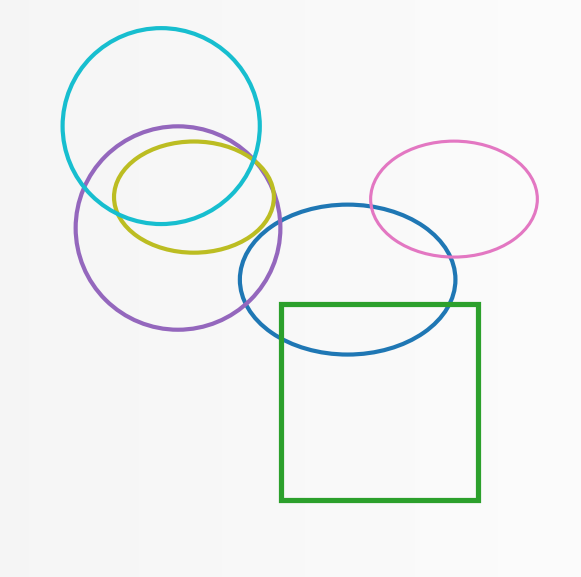[{"shape": "oval", "thickness": 2, "radius": 0.93, "center": [0.598, 0.515]}, {"shape": "square", "thickness": 2.5, "radius": 0.85, "center": [0.653, 0.303]}, {"shape": "circle", "thickness": 2, "radius": 0.88, "center": [0.306, 0.604]}, {"shape": "oval", "thickness": 1.5, "radius": 0.72, "center": [0.781, 0.654]}, {"shape": "oval", "thickness": 2, "radius": 0.69, "center": [0.334, 0.658]}, {"shape": "circle", "thickness": 2, "radius": 0.85, "center": [0.277, 0.781]}]